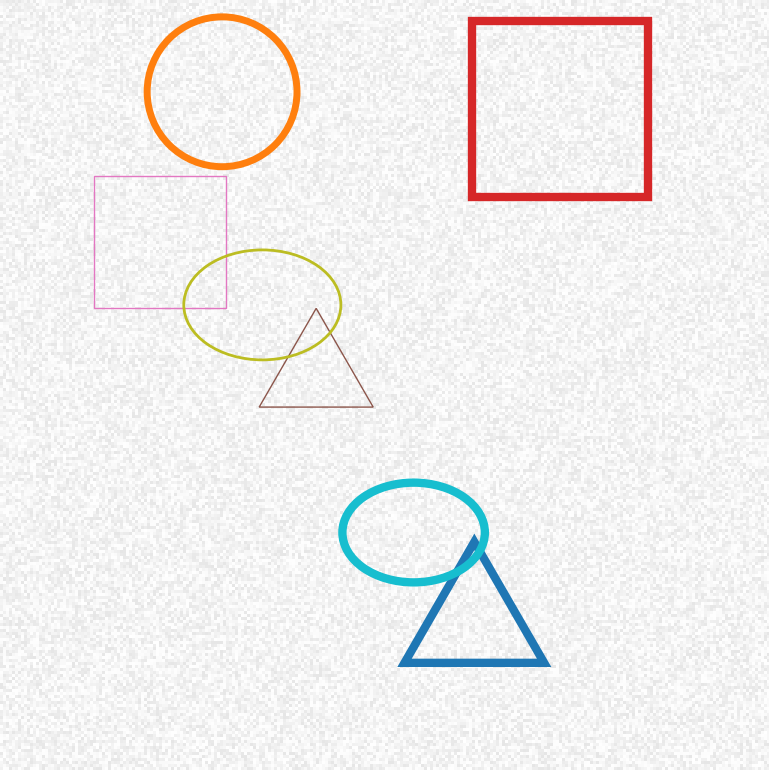[{"shape": "triangle", "thickness": 3, "radius": 0.52, "center": [0.616, 0.192]}, {"shape": "circle", "thickness": 2.5, "radius": 0.49, "center": [0.288, 0.881]}, {"shape": "square", "thickness": 3, "radius": 0.57, "center": [0.727, 0.858]}, {"shape": "triangle", "thickness": 0.5, "radius": 0.43, "center": [0.411, 0.514]}, {"shape": "square", "thickness": 0.5, "radius": 0.43, "center": [0.208, 0.686]}, {"shape": "oval", "thickness": 1, "radius": 0.51, "center": [0.341, 0.604]}, {"shape": "oval", "thickness": 3, "radius": 0.46, "center": [0.537, 0.308]}]